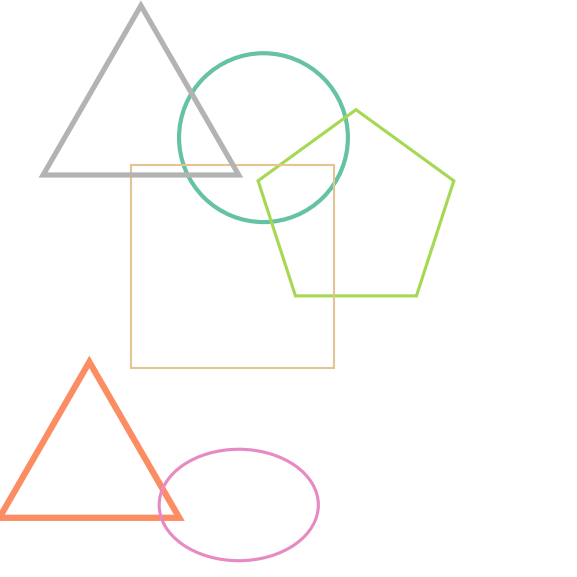[{"shape": "circle", "thickness": 2, "radius": 0.73, "center": [0.456, 0.761]}, {"shape": "triangle", "thickness": 3, "radius": 0.9, "center": [0.155, 0.192]}, {"shape": "oval", "thickness": 1.5, "radius": 0.69, "center": [0.413, 0.125]}, {"shape": "pentagon", "thickness": 1.5, "radius": 0.89, "center": [0.616, 0.631]}, {"shape": "square", "thickness": 1, "radius": 0.88, "center": [0.403, 0.537]}, {"shape": "triangle", "thickness": 2.5, "radius": 0.98, "center": [0.244, 0.794]}]